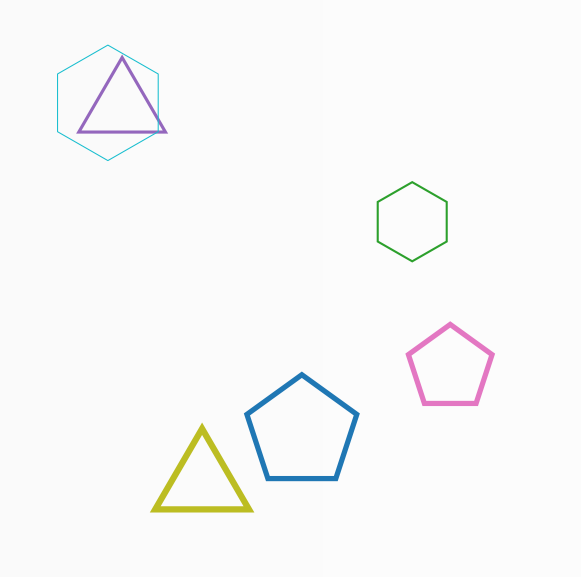[{"shape": "pentagon", "thickness": 2.5, "radius": 0.5, "center": [0.519, 0.251]}, {"shape": "hexagon", "thickness": 1, "radius": 0.34, "center": [0.709, 0.615]}, {"shape": "triangle", "thickness": 1.5, "radius": 0.43, "center": [0.21, 0.813]}, {"shape": "pentagon", "thickness": 2.5, "radius": 0.38, "center": [0.775, 0.362]}, {"shape": "triangle", "thickness": 3, "radius": 0.47, "center": [0.348, 0.164]}, {"shape": "hexagon", "thickness": 0.5, "radius": 0.5, "center": [0.186, 0.821]}]